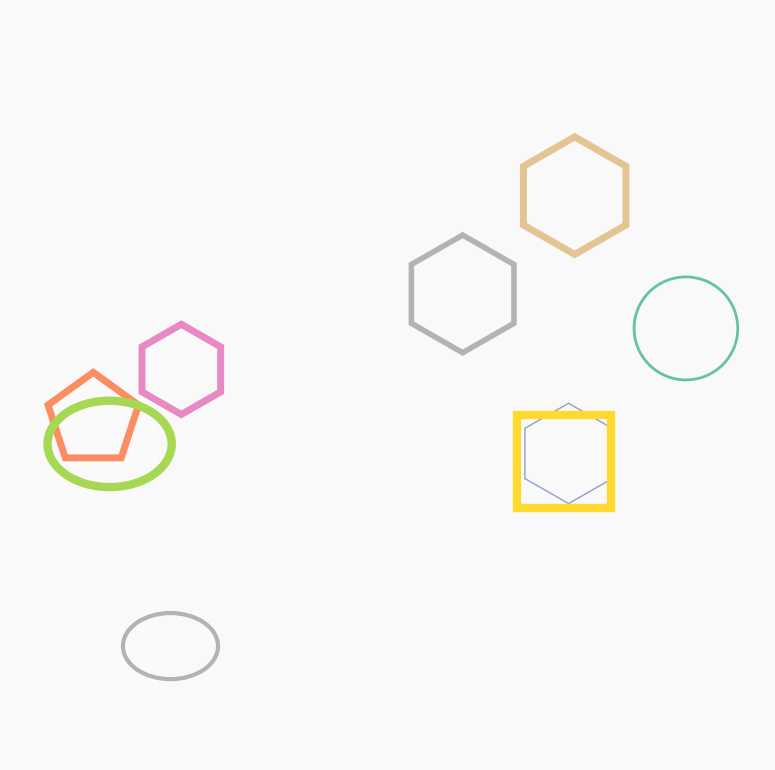[{"shape": "circle", "thickness": 1, "radius": 0.33, "center": [0.885, 0.574]}, {"shape": "pentagon", "thickness": 2.5, "radius": 0.31, "center": [0.12, 0.455]}, {"shape": "hexagon", "thickness": 0.5, "radius": 0.33, "center": [0.734, 0.411]}, {"shape": "hexagon", "thickness": 2.5, "radius": 0.29, "center": [0.234, 0.52]}, {"shape": "oval", "thickness": 3, "radius": 0.4, "center": [0.141, 0.424]}, {"shape": "square", "thickness": 3, "radius": 0.3, "center": [0.728, 0.401]}, {"shape": "hexagon", "thickness": 2.5, "radius": 0.38, "center": [0.742, 0.746]}, {"shape": "oval", "thickness": 1.5, "radius": 0.31, "center": [0.22, 0.161]}, {"shape": "hexagon", "thickness": 2, "radius": 0.38, "center": [0.597, 0.618]}]